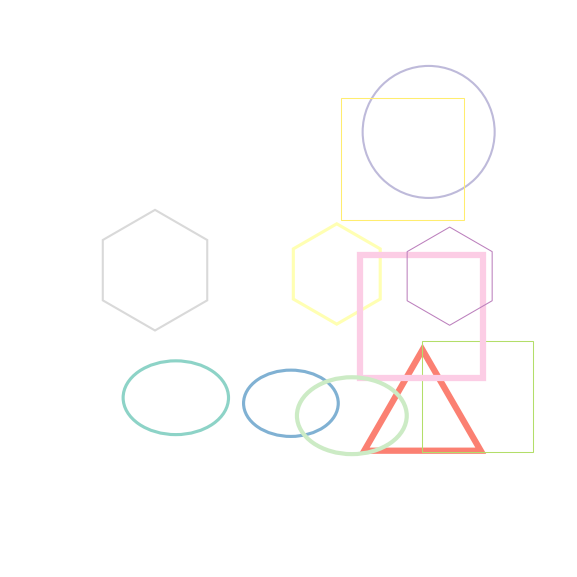[{"shape": "oval", "thickness": 1.5, "radius": 0.46, "center": [0.304, 0.31]}, {"shape": "hexagon", "thickness": 1.5, "radius": 0.43, "center": [0.583, 0.525]}, {"shape": "circle", "thickness": 1, "radius": 0.57, "center": [0.742, 0.771]}, {"shape": "triangle", "thickness": 3, "radius": 0.58, "center": [0.732, 0.277]}, {"shape": "oval", "thickness": 1.5, "radius": 0.41, "center": [0.504, 0.301]}, {"shape": "square", "thickness": 0.5, "radius": 0.48, "center": [0.827, 0.312]}, {"shape": "square", "thickness": 3, "radius": 0.53, "center": [0.73, 0.452]}, {"shape": "hexagon", "thickness": 1, "radius": 0.52, "center": [0.268, 0.531]}, {"shape": "hexagon", "thickness": 0.5, "radius": 0.42, "center": [0.779, 0.521]}, {"shape": "oval", "thickness": 2, "radius": 0.48, "center": [0.609, 0.279]}, {"shape": "square", "thickness": 0.5, "radius": 0.53, "center": [0.697, 0.723]}]